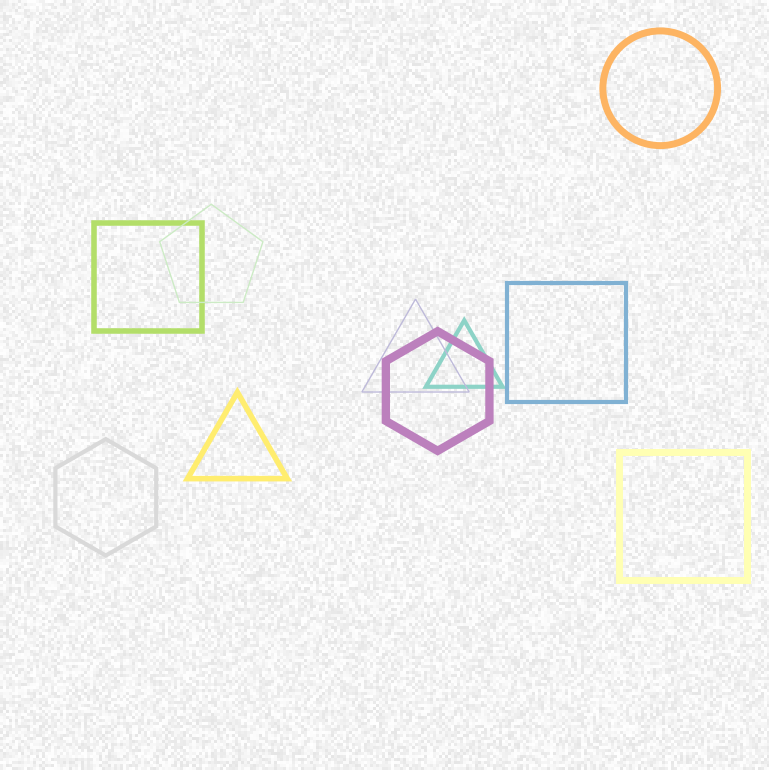[{"shape": "triangle", "thickness": 1.5, "radius": 0.29, "center": [0.603, 0.526]}, {"shape": "square", "thickness": 2.5, "radius": 0.42, "center": [0.887, 0.329]}, {"shape": "triangle", "thickness": 0.5, "radius": 0.4, "center": [0.54, 0.531]}, {"shape": "square", "thickness": 1.5, "radius": 0.39, "center": [0.736, 0.555]}, {"shape": "circle", "thickness": 2.5, "radius": 0.37, "center": [0.857, 0.885]}, {"shape": "square", "thickness": 2, "radius": 0.35, "center": [0.192, 0.64]}, {"shape": "hexagon", "thickness": 1.5, "radius": 0.38, "center": [0.137, 0.354]}, {"shape": "hexagon", "thickness": 3, "radius": 0.39, "center": [0.568, 0.492]}, {"shape": "pentagon", "thickness": 0.5, "radius": 0.35, "center": [0.274, 0.664]}, {"shape": "triangle", "thickness": 2, "radius": 0.37, "center": [0.308, 0.416]}]